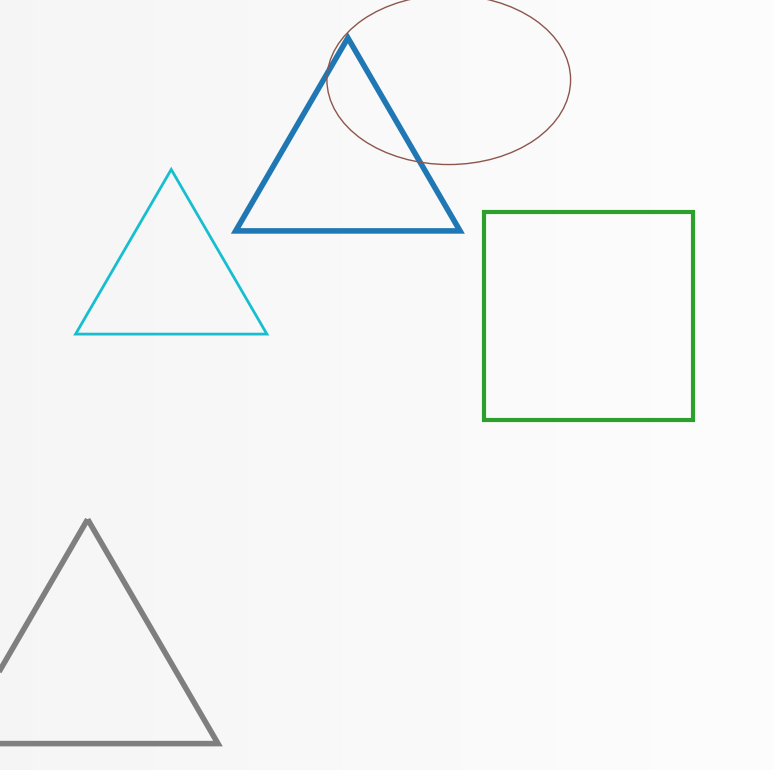[{"shape": "triangle", "thickness": 2, "radius": 0.84, "center": [0.449, 0.784]}, {"shape": "square", "thickness": 1.5, "radius": 0.67, "center": [0.759, 0.589]}, {"shape": "oval", "thickness": 0.5, "radius": 0.79, "center": [0.579, 0.896]}, {"shape": "triangle", "thickness": 2, "radius": 0.97, "center": [0.113, 0.131]}, {"shape": "triangle", "thickness": 1, "radius": 0.71, "center": [0.221, 0.637]}]